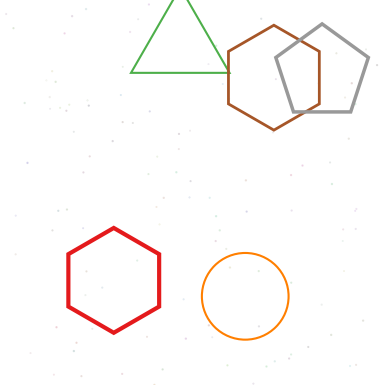[{"shape": "hexagon", "thickness": 3, "radius": 0.68, "center": [0.295, 0.272]}, {"shape": "triangle", "thickness": 1.5, "radius": 0.74, "center": [0.468, 0.885]}, {"shape": "circle", "thickness": 1.5, "radius": 0.56, "center": [0.637, 0.23]}, {"shape": "hexagon", "thickness": 2, "radius": 0.68, "center": [0.711, 0.798]}, {"shape": "pentagon", "thickness": 2.5, "radius": 0.63, "center": [0.837, 0.812]}]